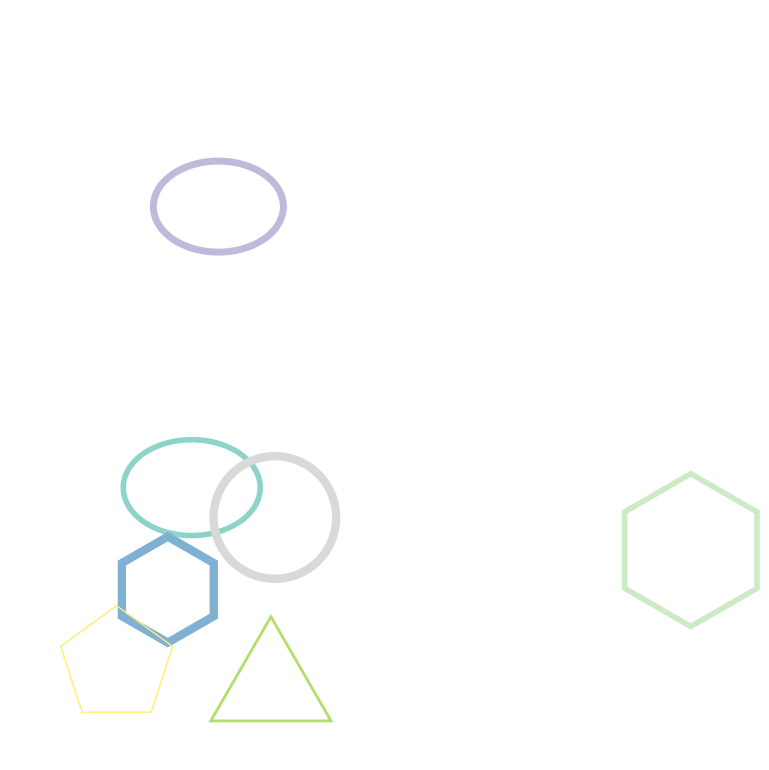[{"shape": "oval", "thickness": 2, "radius": 0.44, "center": [0.249, 0.367]}, {"shape": "oval", "thickness": 2.5, "radius": 0.42, "center": [0.284, 0.732]}, {"shape": "hexagon", "thickness": 3, "radius": 0.34, "center": [0.218, 0.234]}, {"shape": "triangle", "thickness": 1, "radius": 0.45, "center": [0.352, 0.109]}, {"shape": "circle", "thickness": 3, "radius": 0.4, "center": [0.357, 0.328]}, {"shape": "hexagon", "thickness": 2, "radius": 0.5, "center": [0.897, 0.286]}, {"shape": "pentagon", "thickness": 0.5, "radius": 0.38, "center": [0.151, 0.137]}]